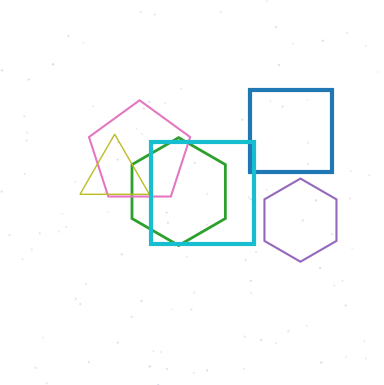[{"shape": "square", "thickness": 3, "radius": 0.53, "center": [0.755, 0.659]}, {"shape": "hexagon", "thickness": 2, "radius": 0.7, "center": [0.464, 0.502]}, {"shape": "hexagon", "thickness": 1.5, "radius": 0.54, "center": [0.78, 0.428]}, {"shape": "pentagon", "thickness": 1.5, "radius": 0.69, "center": [0.362, 0.601]}, {"shape": "triangle", "thickness": 1, "radius": 0.52, "center": [0.298, 0.547]}, {"shape": "square", "thickness": 3, "radius": 0.66, "center": [0.526, 0.499]}]